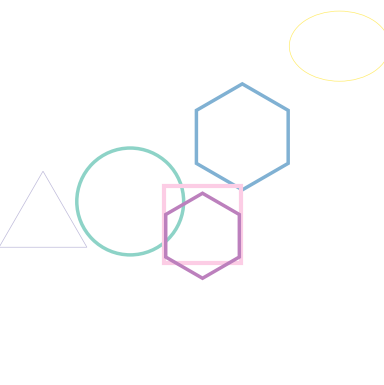[{"shape": "circle", "thickness": 2.5, "radius": 0.69, "center": [0.338, 0.477]}, {"shape": "triangle", "thickness": 0.5, "radius": 0.66, "center": [0.112, 0.424]}, {"shape": "hexagon", "thickness": 2.5, "radius": 0.69, "center": [0.629, 0.644]}, {"shape": "square", "thickness": 3, "radius": 0.5, "center": [0.527, 0.418]}, {"shape": "hexagon", "thickness": 2.5, "radius": 0.55, "center": [0.526, 0.388]}, {"shape": "oval", "thickness": 0.5, "radius": 0.65, "center": [0.882, 0.88]}]